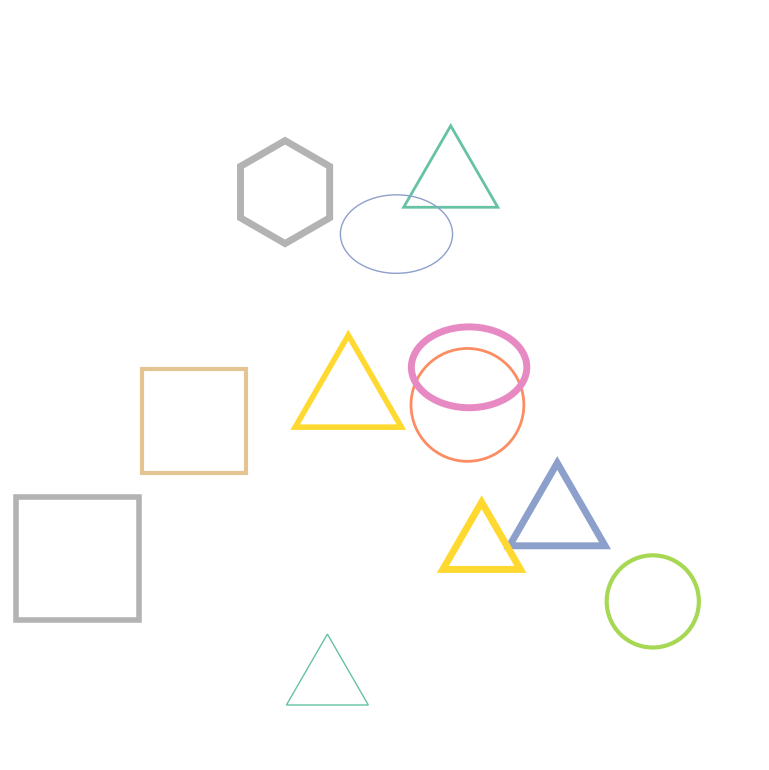[{"shape": "triangle", "thickness": 0.5, "radius": 0.31, "center": [0.425, 0.115]}, {"shape": "triangle", "thickness": 1, "radius": 0.35, "center": [0.585, 0.766]}, {"shape": "circle", "thickness": 1, "radius": 0.37, "center": [0.607, 0.474]}, {"shape": "oval", "thickness": 0.5, "radius": 0.36, "center": [0.515, 0.696]}, {"shape": "triangle", "thickness": 2.5, "radius": 0.36, "center": [0.724, 0.327]}, {"shape": "oval", "thickness": 2.5, "radius": 0.37, "center": [0.609, 0.523]}, {"shape": "circle", "thickness": 1.5, "radius": 0.3, "center": [0.848, 0.219]}, {"shape": "triangle", "thickness": 2.5, "radius": 0.29, "center": [0.626, 0.29]}, {"shape": "triangle", "thickness": 2, "radius": 0.4, "center": [0.452, 0.485]}, {"shape": "square", "thickness": 1.5, "radius": 0.34, "center": [0.252, 0.453]}, {"shape": "square", "thickness": 2, "radius": 0.4, "center": [0.101, 0.274]}, {"shape": "hexagon", "thickness": 2.5, "radius": 0.33, "center": [0.37, 0.751]}]